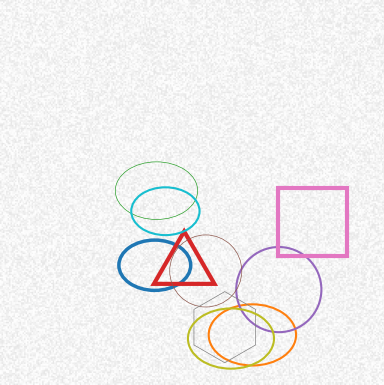[{"shape": "oval", "thickness": 2.5, "radius": 0.47, "center": [0.402, 0.311]}, {"shape": "oval", "thickness": 1.5, "radius": 0.57, "center": [0.656, 0.13]}, {"shape": "oval", "thickness": 0.5, "radius": 0.53, "center": [0.406, 0.505]}, {"shape": "triangle", "thickness": 3, "radius": 0.45, "center": [0.478, 0.308]}, {"shape": "circle", "thickness": 1.5, "radius": 0.55, "center": [0.724, 0.248]}, {"shape": "circle", "thickness": 0.5, "radius": 0.47, "center": [0.534, 0.296]}, {"shape": "square", "thickness": 3, "radius": 0.44, "center": [0.812, 0.423]}, {"shape": "hexagon", "thickness": 0.5, "radius": 0.46, "center": [0.584, 0.15]}, {"shape": "oval", "thickness": 1.5, "radius": 0.56, "center": [0.6, 0.121]}, {"shape": "oval", "thickness": 1.5, "radius": 0.44, "center": [0.43, 0.451]}]